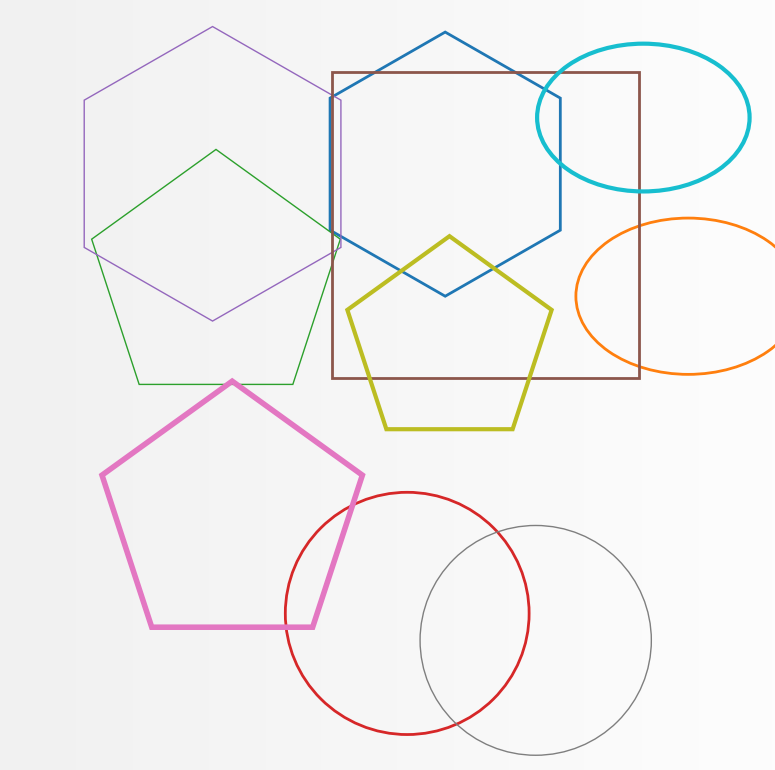[{"shape": "hexagon", "thickness": 1, "radius": 0.86, "center": [0.574, 0.787]}, {"shape": "oval", "thickness": 1, "radius": 0.72, "center": [0.888, 0.615]}, {"shape": "pentagon", "thickness": 0.5, "radius": 0.84, "center": [0.279, 0.637]}, {"shape": "circle", "thickness": 1, "radius": 0.79, "center": [0.525, 0.203]}, {"shape": "hexagon", "thickness": 0.5, "radius": 0.96, "center": [0.274, 0.774]}, {"shape": "square", "thickness": 1, "radius": 0.99, "center": [0.626, 0.708]}, {"shape": "pentagon", "thickness": 2, "radius": 0.88, "center": [0.3, 0.328]}, {"shape": "circle", "thickness": 0.5, "radius": 0.75, "center": [0.691, 0.168]}, {"shape": "pentagon", "thickness": 1.5, "radius": 0.69, "center": [0.58, 0.555]}, {"shape": "oval", "thickness": 1.5, "radius": 0.69, "center": [0.83, 0.847]}]